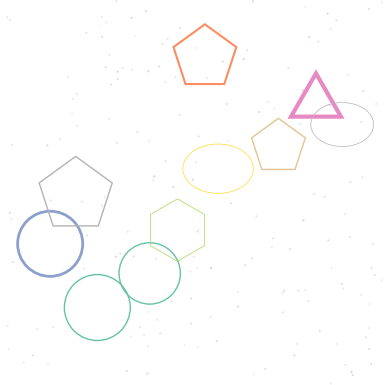[{"shape": "circle", "thickness": 1, "radius": 0.43, "center": [0.253, 0.201]}, {"shape": "circle", "thickness": 1, "radius": 0.4, "center": [0.389, 0.29]}, {"shape": "pentagon", "thickness": 1.5, "radius": 0.43, "center": [0.532, 0.851]}, {"shape": "circle", "thickness": 2, "radius": 0.42, "center": [0.13, 0.367]}, {"shape": "triangle", "thickness": 3, "radius": 0.37, "center": [0.821, 0.734]}, {"shape": "hexagon", "thickness": 0.5, "radius": 0.41, "center": [0.461, 0.402]}, {"shape": "oval", "thickness": 0.5, "radius": 0.46, "center": [0.567, 0.562]}, {"shape": "pentagon", "thickness": 1, "radius": 0.37, "center": [0.723, 0.619]}, {"shape": "oval", "thickness": 0.5, "radius": 0.41, "center": [0.889, 0.677]}, {"shape": "pentagon", "thickness": 1, "radius": 0.5, "center": [0.197, 0.494]}]